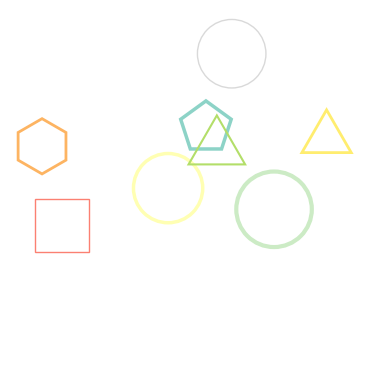[{"shape": "pentagon", "thickness": 2.5, "radius": 0.34, "center": [0.535, 0.669]}, {"shape": "circle", "thickness": 2.5, "radius": 0.45, "center": [0.437, 0.511]}, {"shape": "square", "thickness": 1, "radius": 0.35, "center": [0.162, 0.414]}, {"shape": "hexagon", "thickness": 2, "radius": 0.36, "center": [0.109, 0.62]}, {"shape": "triangle", "thickness": 1.5, "radius": 0.42, "center": [0.563, 0.615]}, {"shape": "circle", "thickness": 1, "radius": 0.44, "center": [0.602, 0.86]}, {"shape": "circle", "thickness": 3, "radius": 0.49, "center": [0.712, 0.456]}, {"shape": "triangle", "thickness": 2, "radius": 0.37, "center": [0.848, 0.641]}]